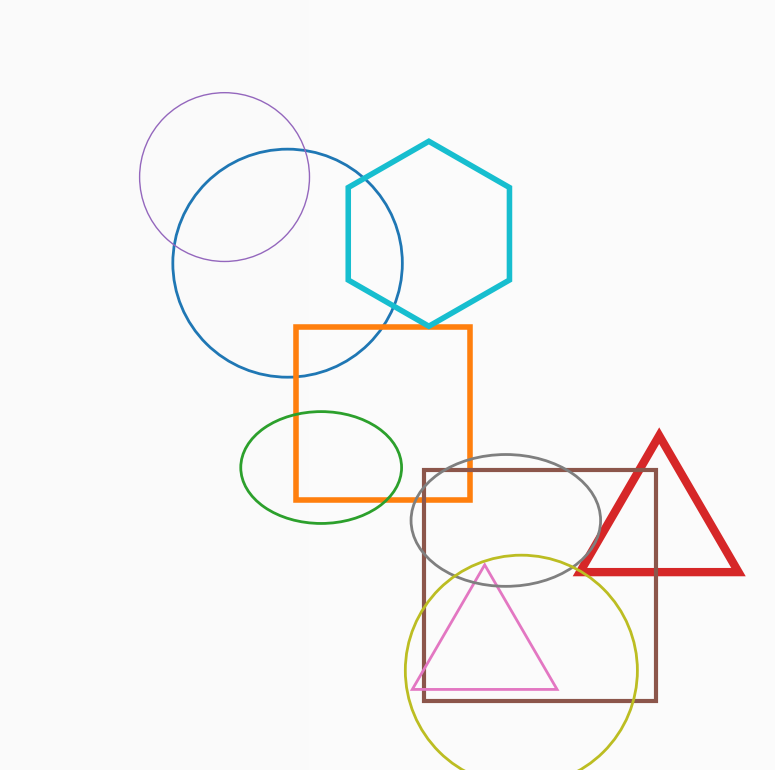[{"shape": "circle", "thickness": 1, "radius": 0.74, "center": [0.371, 0.658]}, {"shape": "square", "thickness": 2, "radius": 0.56, "center": [0.494, 0.463]}, {"shape": "oval", "thickness": 1, "radius": 0.52, "center": [0.414, 0.393]}, {"shape": "triangle", "thickness": 3, "radius": 0.59, "center": [0.851, 0.316]}, {"shape": "circle", "thickness": 0.5, "radius": 0.55, "center": [0.29, 0.77]}, {"shape": "square", "thickness": 1.5, "radius": 0.75, "center": [0.697, 0.24]}, {"shape": "triangle", "thickness": 1, "radius": 0.54, "center": [0.625, 0.159]}, {"shape": "oval", "thickness": 1, "radius": 0.61, "center": [0.653, 0.324]}, {"shape": "circle", "thickness": 1, "radius": 0.75, "center": [0.673, 0.129]}, {"shape": "hexagon", "thickness": 2, "radius": 0.6, "center": [0.553, 0.696]}]